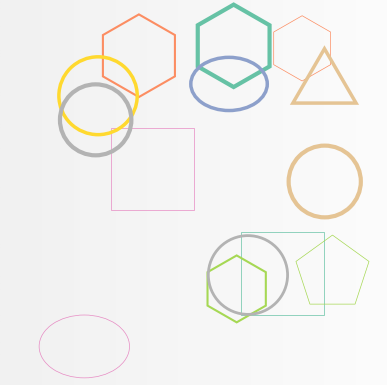[{"shape": "hexagon", "thickness": 3, "radius": 0.53, "center": [0.603, 0.881]}, {"shape": "square", "thickness": 0.5, "radius": 0.53, "center": [0.728, 0.29]}, {"shape": "hexagon", "thickness": 0.5, "radius": 0.42, "center": [0.78, 0.874]}, {"shape": "hexagon", "thickness": 1.5, "radius": 0.54, "center": [0.358, 0.855]}, {"shape": "oval", "thickness": 2.5, "radius": 0.49, "center": [0.591, 0.782]}, {"shape": "oval", "thickness": 0.5, "radius": 0.58, "center": [0.218, 0.1]}, {"shape": "square", "thickness": 0.5, "radius": 0.53, "center": [0.394, 0.56]}, {"shape": "hexagon", "thickness": 1.5, "radius": 0.43, "center": [0.611, 0.25]}, {"shape": "pentagon", "thickness": 0.5, "radius": 0.5, "center": [0.858, 0.29]}, {"shape": "circle", "thickness": 2.5, "radius": 0.51, "center": [0.253, 0.751]}, {"shape": "circle", "thickness": 3, "radius": 0.47, "center": [0.838, 0.529]}, {"shape": "triangle", "thickness": 2.5, "radius": 0.47, "center": [0.837, 0.779]}, {"shape": "circle", "thickness": 2, "radius": 0.51, "center": [0.64, 0.286]}, {"shape": "circle", "thickness": 3, "radius": 0.46, "center": [0.247, 0.689]}]